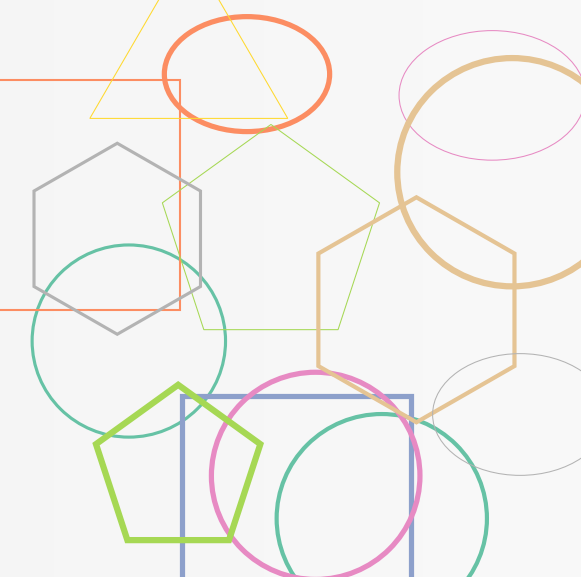[{"shape": "circle", "thickness": 1.5, "radius": 0.83, "center": [0.222, 0.409]}, {"shape": "circle", "thickness": 2, "radius": 0.9, "center": [0.657, 0.101]}, {"shape": "oval", "thickness": 2.5, "radius": 0.71, "center": [0.425, 0.871]}, {"shape": "square", "thickness": 1, "radius": 1.0, "center": [0.111, 0.661]}, {"shape": "square", "thickness": 2.5, "radius": 0.99, "center": [0.511, 0.117]}, {"shape": "oval", "thickness": 0.5, "radius": 0.8, "center": [0.847, 0.834]}, {"shape": "circle", "thickness": 2.5, "radius": 0.9, "center": [0.543, 0.175]}, {"shape": "pentagon", "thickness": 3, "radius": 0.74, "center": [0.307, 0.184]}, {"shape": "pentagon", "thickness": 0.5, "radius": 0.98, "center": [0.466, 0.587]}, {"shape": "triangle", "thickness": 0.5, "radius": 0.98, "center": [0.325, 0.892]}, {"shape": "circle", "thickness": 3, "radius": 0.99, "center": [0.881, 0.701]}, {"shape": "hexagon", "thickness": 2, "radius": 0.97, "center": [0.716, 0.463]}, {"shape": "oval", "thickness": 0.5, "radius": 0.75, "center": [0.895, 0.281]}, {"shape": "hexagon", "thickness": 1.5, "radius": 0.83, "center": [0.202, 0.586]}]